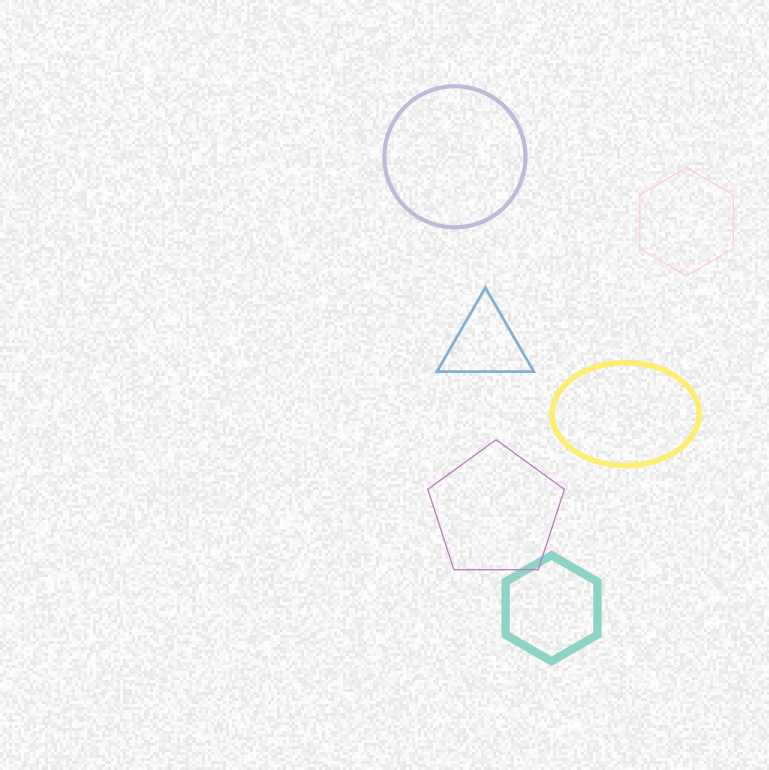[{"shape": "hexagon", "thickness": 3, "radius": 0.34, "center": [0.716, 0.21]}, {"shape": "circle", "thickness": 1.5, "radius": 0.46, "center": [0.591, 0.796]}, {"shape": "triangle", "thickness": 1, "radius": 0.36, "center": [0.63, 0.554]}, {"shape": "hexagon", "thickness": 0.5, "radius": 0.35, "center": [0.892, 0.712]}, {"shape": "pentagon", "thickness": 0.5, "radius": 0.47, "center": [0.644, 0.336]}, {"shape": "oval", "thickness": 2, "radius": 0.48, "center": [0.812, 0.462]}]